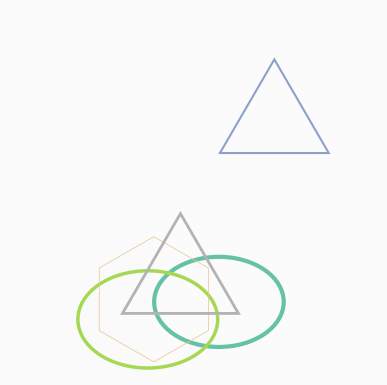[{"shape": "oval", "thickness": 3, "radius": 0.84, "center": [0.565, 0.216]}, {"shape": "triangle", "thickness": 1.5, "radius": 0.81, "center": [0.708, 0.684]}, {"shape": "oval", "thickness": 2.5, "radius": 0.9, "center": [0.381, 0.17]}, {"shape": "hexagon", "thickness": 0.5, "radius": 0.81, "center": [0.397, 0.223]}, {"shape": "triangle", "thickness": 2, "radius": 0.86, "center": [0.466, 0.272]}]